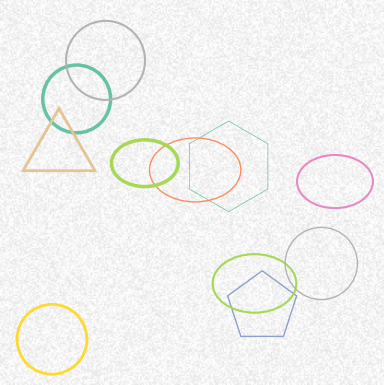[{"shape": "hexagon", "thickness": 0.5, "radius": 0.59, "center": [0.594, 0.568]}, {"shape": "circle", "thickness": 2.5, "radius": 0.44, "center": [0.199, 0.743]}, {"shape": "oval", "thickness": 1, "radius": 0.59, "center": [0.507, 0.559]}, {"shape": "pentagon", "thickness": 1, "radius": 0.47, "center": [0.681, 0.203]}, {"shape": "oval", "thickness": 1.5, "radius": 0.49, "center": [0.87, 0.528]}, {"shape": "oval", "thickness": 1.5, "radius": 0.54, "center": [0.661, 0.264]}, {"shape": "oval", "thickness": 2.5, "radius": 0.43, "center": [0.376, 0.576]}, {"shape": "circle", "thickness": 2, "radius": 0.45, "center": [0.135, 0.119]}, {"shape": "triangle", "thickness": 2, "radius": 0.54, "center": [0.153, 0.61]}, {"shape": "circle", "thickness": 1.5, "radius": 0.51, "center": [0.274, 0.843]}, {"shape": "circle", "thickness": 1, "radius": 0.47, "center": [0.835, 0.316]}]